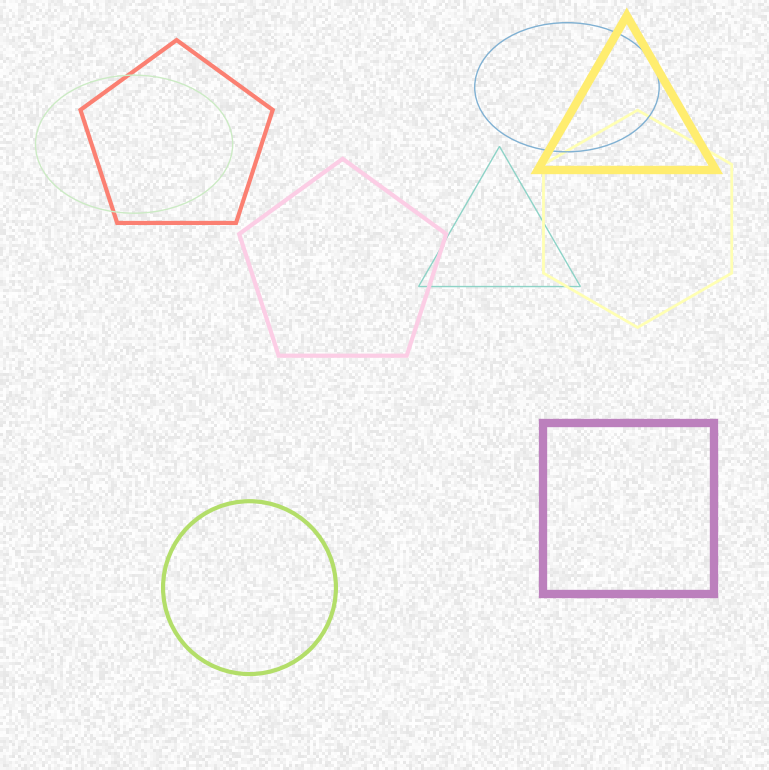[{"shape": "triangle", "thickness": 0.5, "radius": 0.61, "center": [0.649, 0.689]}, {"shape": "hexagon", "thickness": 1, "radius": 0.71, "center": [0.828, 0.716]}, {"shape": "pentagon", "thickness": 1.5, "radius": 0.66, "center": [0.229, 0.817]}, {"shape": "oval", "thickness": 0.5, "radius": 0.6, "center": [0.736, 0.887]}, {"shape": "circle", "thickness": 1.5, "radius": 0.56, "center": [0.324, 0.237]}, {"shape": "pentagon", "thickness": 1.5, "radius": 0.71, "center": [0.445, 0.652]}, {"shape": "square", "thickness": 3, "radius": 0.56, "center": [0.816, 0.34]}, {"shape": "oval", "thickness": 0.5, "radius": 0.64, "center": [0.174, 0.813]}, {"shape": "triangle", "thickness": 3, "radius": 0.67, "center": [0.814, 0.846]}]